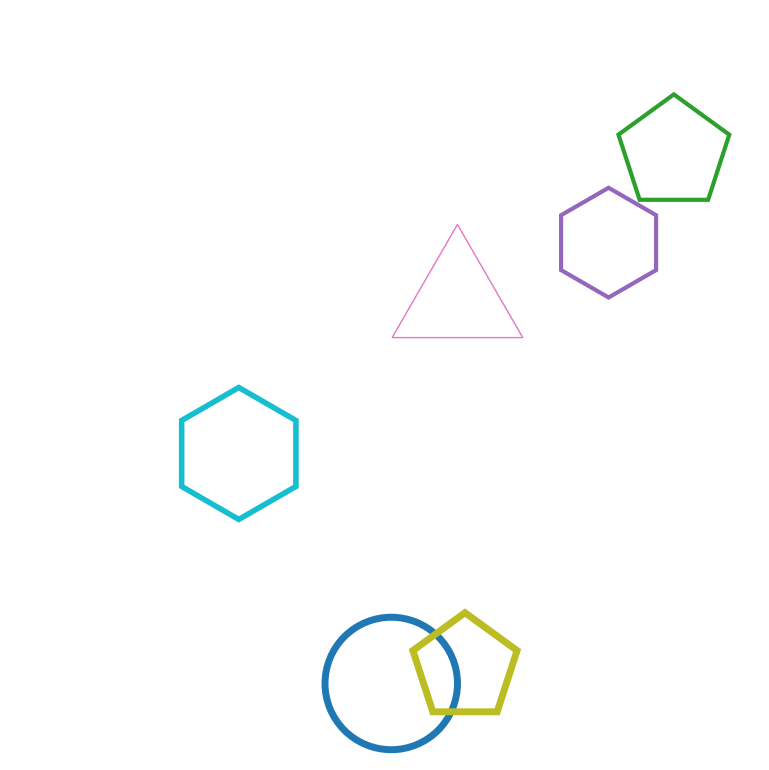[{"shape": "circle", "thickness": 2.5, "radius": 0.43, "center": [0.508, 0.112]}, {"shape": "pentagon", "thickness": 1.5, "radius": 0.38, "center": [0.875, 0.802]}, {"shape": "hexagon", "thickness": 1.5, "radius": 0.36, "center": [0.79, 0.685]}, {"shape": "triangle", "thickness": 0.5, "radius": 0.49, "center": [0.594, 0.611]}, {"shape": "pentagon", "thickness": 2.5, "radius": 0.36, "center": [0.604, 0.133]}, {"shape": "hexagon", "thickness": 2, "radius": 0.43, "center": [0.31, 0.411]}]